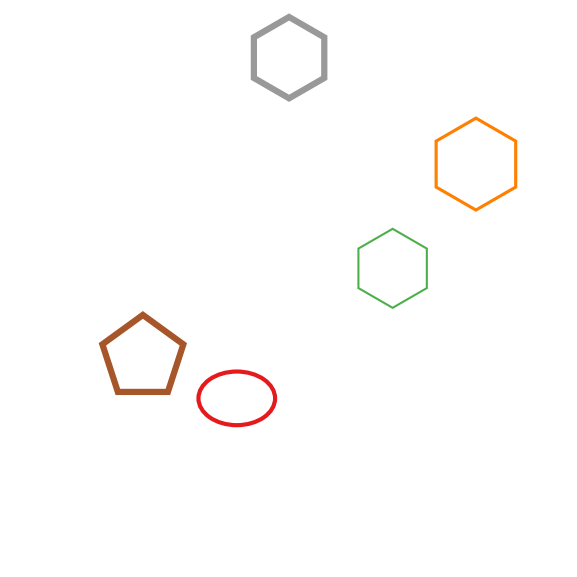[{"shape": "oval", "thickness": 2, "radius": 0.33, "center": [0.41, 0.309]}, {"shape": "hexagon", "thickness": 1, "radius": 0.34, "center": [0.68, 0.534]}, {"shape": "hexagon", "thickness": 1.5, "radius": 0.4, "center": [0.824, 0.715]}, {"shape": "pentagon", "thickness": 3, "radius": 0.37, "center": [0.247, 0.38]}, {"shape": "hexagon", "thickness": 3, "radius": 0.35, "center": [0.501, 0.899]}]